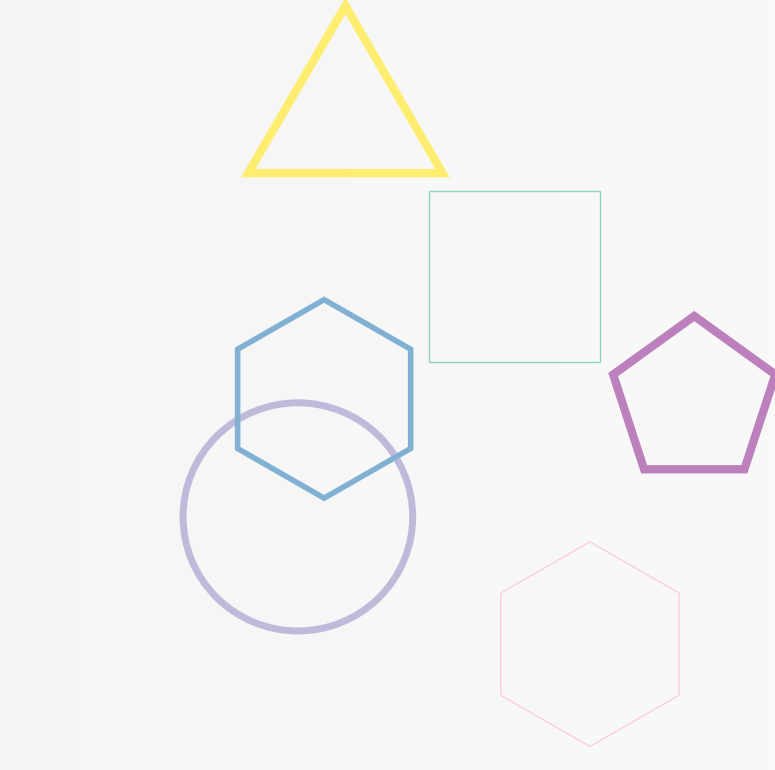[{"shape": "square", "thickness": 0.5, "radius": 0.55, "center": [0.664, 0.641]}, {"shape": "circle", "thickness": 2.5, "radius": 0.74, "center": [0.384, 0.329]}, {"shape": "hexagon", "thickness": 2, "radius": 0.64, "center": [0.418, 0.482]}, {"shape": "hexagon", "thickness": 0.5, "radius": 0.66, "center": [0.761, 0.163]}, {"shape": "pentagon", "thickness": 3, "radius": 0.55, "center": [0.896, 0.48]}, {"shape": "triangle", "thickness": 3, "radius": 0.72, "center": [0.446, 0.848]}]